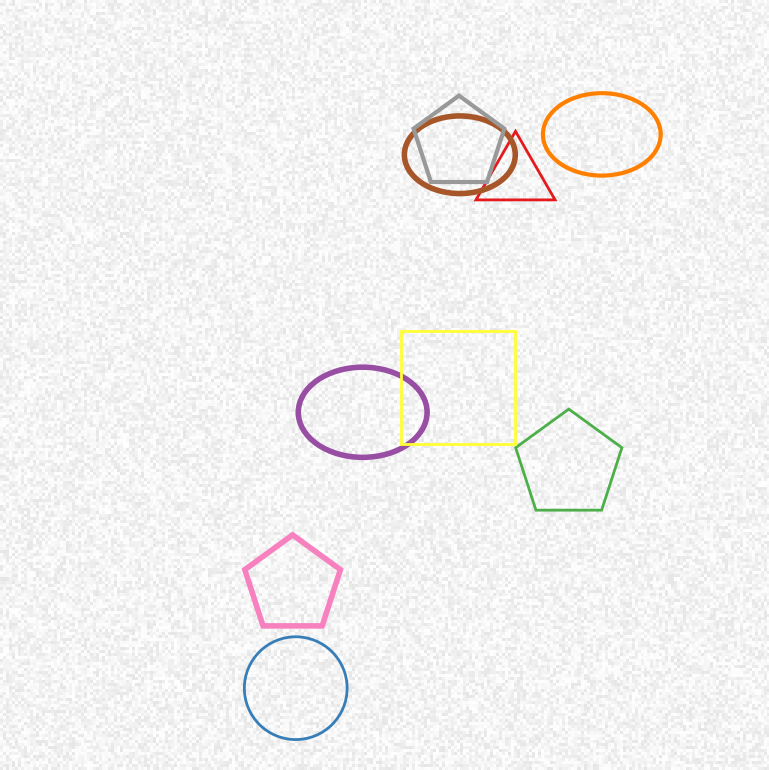[{"shape": "triangle", "thickness": 1, "radius": 0.3, "center": [0.67, 0.77]}, {"shape": "circle", "thickness": 1, "radius": 0.33, "center": [0.384, 0.106]}, {"shape": "pentagon", "thickness": 1, "radius": 0.36, "center": [0.739, 0.396]}, {"shape": "oval", "thickness": 2, "radius": 0.42, "center": [0.471, 0.465]}, {"shape": "oval", "thickness": 1.5, "radius": 0.38, "center": [0.782, 0.825]}, {"shape": "square", "thickness": 1, "radius": 0.37, "center": [0.595, 0.497]}, {"shape": "oval", "thickness": 2, "radius": 0.36, "center": [0.597, 0.799]}, {"shape": "pentagon", "thickness": 2, "radius": 0.33, "center": [0.38, 0.24]}, {"shape": "pentagon", "thickness": 1.5, "radius": 0.31, "center": [0.596, 0.814]}]